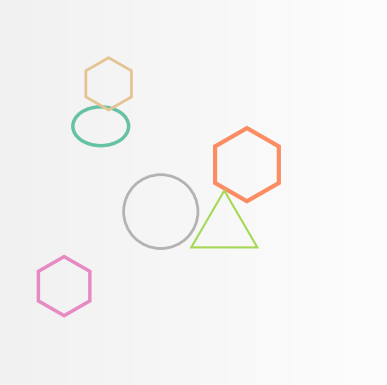[{"shape": "oval", "thickness": 2.5, "radius": 0.36, "center": [0.26, 0.672]}, {"shape": "hexagon", "thickness": 3, "radius": 0.47, "center": [0.637, 0.572]}, {"shape": "hexagon", "thickness": 2.5, "radius": 0.38, "center": [0.165, 0.257]}, {"shape": "triangle", "thickness": 1.5, "radius": 0.49, "center": [0.579, 0.407]}, {"shape": "hexagon", "thickness": 2, "radius": 0.34, "center": [0.28, 0.782]}, {"shape": "circle", "thickness": 2, "radius": 0.48, "center": [0.415, 0.45]}]